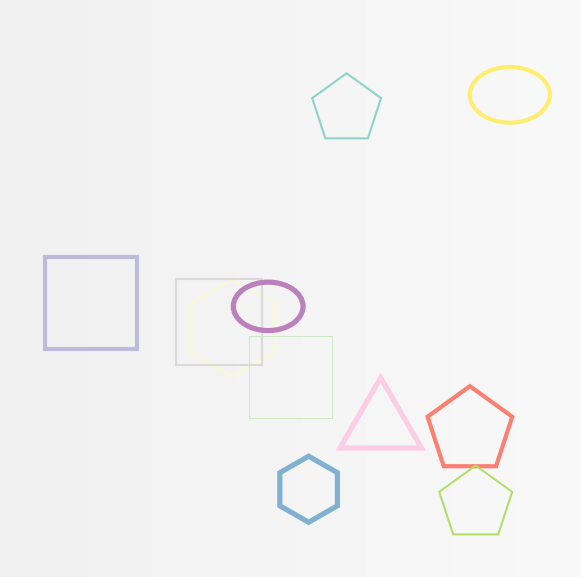[{"shape": "pentagon", "thickness": 1, "radius": 0.31, "center": [0.596, 0.81]}, {"shape": "hexagon", "thickness": 0.5, "radius": 0.42, "center": [0.4, 0.431]}, {"shape": "square", "thickness": 2, "radius": 0.4, "center": [0.156, 0.475]}, {"shape": "pentagon", "thickness": 2, "radius": 0.38, "center": [0.808, 0.254]}, {"shape": "hexagon", "thickness": 2.5, "radius": 0.29, "center": [0.531, 0.152]}, {"shape": "pentagon", "thickness": 1, "radius": 0.33, "center": [0.818, 0.127]}, {"shape": "triangle", "thickness": 2.5, "radius": 0.41, "center": [0.655, 0.264]}, {"shape": "square", "thickness": 1, "radius": 0.37, "center": [0.376, 0.442]}, {"shape": "oval", "thickness": 2.5, "radius": 0.3, "center": [0.461, 0.469]}, {"shape": "square", "thickness": 0.5, "radius": 0.35, "center": [0.5, 0.347]}, {"shape": "oval", "thickness": 2, "radius": 0.34, "center": [0.877, 0.835]}]